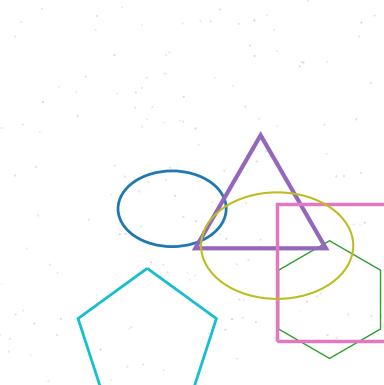[{"shape": "oval", "thickness": 2, "radius": 0.7, "center": [0.447, 0.458]}, {"shape": "hexagon", "thickness": 1, "radius": 0.76, "center": [0.856, 0.222]}, {"shape": "triangle", "thickness": 3, "radius": 0.98, "center": [0.677, 0.453]}, {"shape": "square", "thickness": 2.5, "radius": 0.89, "center": [0.897, 0.292]}, {"shape": "oval", "thickness": 1.5, "radius": 0.99, "center": [0.72, 0.362]}, {"shape": "pentagon", "thickness": 2, "radius": 0.94, "center": [0.382, 0.114]}]